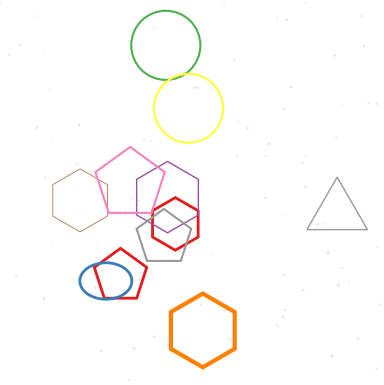[{"shape": "hexagon", "thickness": 2, "radius": 0.34, "center": [0.455, 0.418]}, {"shape": "pentagon", "thickness": 2, "radius": 0.36, "center": [0.313, 0.283]}, {"shape": "oval", "thickness": 2, "radius": 0.34, "center": [0.275, 0.27]}, {"shape": "circle", "thickness": 1.5, "radius": 0.45, "center": [0.431, 0.882]}, {"shape": "hexagon", "thickness": 1, "radius": 0.46, "center": [0.435, 0.488]}, {"shape": "hexagon", "thickness": 3, "radius": 0.48, "center": [0.527, 0.142]}, {"shape": "circle", "thickness": 1.5, "radius": 0.45, "center": [0.49, 0.719]}, {"shape": "hexagon", "thickness": 0.5, "radius": 0.41, "center": [0.208, 0.48]}, {"shape": "pentagon", "thickness": 1.5, "radius": 0.47, "center": [0.338, 0.524]}, {"shape": "triangle", "thickness": 1, "radius": 0.45, "center": [0.876, 0.449]}, {"shape": "pentagon", "thickness": 1.5, "radius": 0.37, "center": [0.426, 0.383]}]